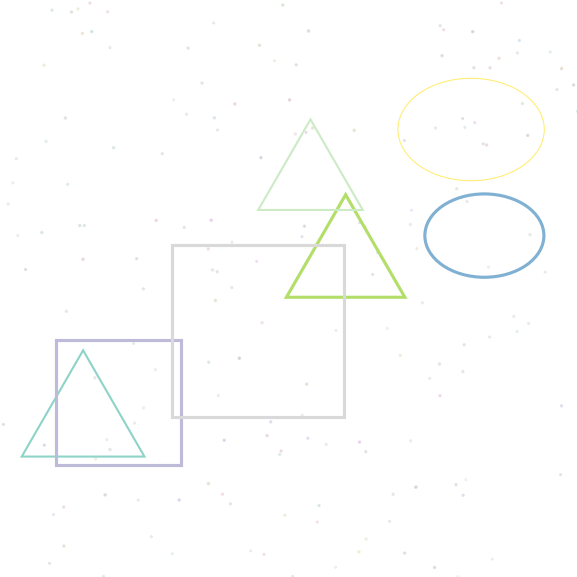[{"shape": "triangle", "thickness": 1, "radius": 0.61, "center": [0.144, 0.27]}, {"shape": "square", "thickness": 1.5, "radius": 0.54, "center": [0.205, 0.302]}, {"shape": "oval", "thickness": 1.5, "radius": 0.52, "center": [0.839, 0.591]}, {"shape": "triangle", "thickness": 1.5, "radius": 0.59, "center": [0.598, 0.544]}, {"shape": "square", "thickness": 1.5, "radius": 0.74, "center": [0.447, 0.426]}, {"shape": "triangle", "thickness": 1, "radius": 0.52, "center": [0.538, 0.688]}, {"shape": "oval", "thickness": 0.5, "radius": 0.63, "center": [0.816, 0.775]}]